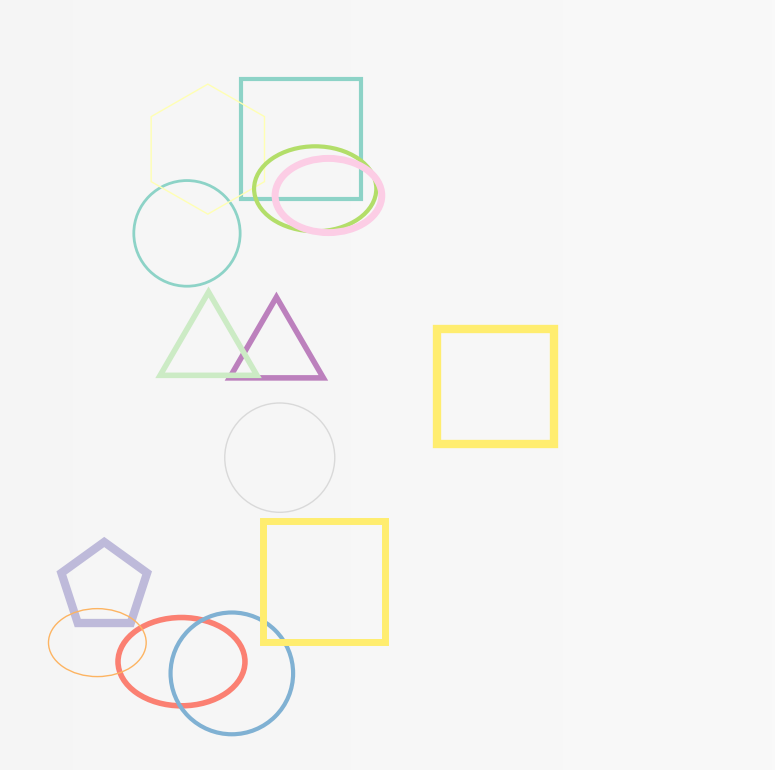[{"shape": "square", "thickness": 1.5, "radius": 0.39, "center": [0.388, 0.82]}, {"shape": "circle", "thickness": 1, "radius": 0.34, "center": [0.241, 0.697]}, {"shape": "hexagon", "thickness": 0.5, "radius": 0.42, "center": [0.268, 0.806]}, {"shape": "pentagon", "thickness": 3, "radius": 0.29, "center": [0.135, 0.238]}, {"shape": "oval", "thickness": 2, "radius": 0.41, "center": [0.234, 0.141]}, {"shape": "circle", "thickness": 1.5, "radius": 0.4, "center": [0.299, 0.125]}, {"shape": "oval", "thickness": 0.5, "radius": 0.32, "center": [0.126, 0.165]}, {"shape": "oval", "thickness": 1.5, "radius": 0.39, "center": [0.407, 0.755]}, {"shape": "oval", "thickness": 2.5, "radius": 0.34, "center": [0.424, 0.746]}, {"shape": "circle", "thickness": 0.5, "radius": 0.35, "center": [0.361, 0.406]}, {"shape": "triangle", "thickness": 2, "radius": 0.35, "center": [0.357, 0.544]}, {"shape": "triangle", "thickness": 2, "radius": 0.36, "center": [0.269, 0.549]}, {"shape": "square", "thickness": 2.5, "radius": 0.39, "center": [0.418, 0.245]}, {"shape": "square", "thickness": 3, "radius": 0.38, "center": [0.639, 0.498]}]